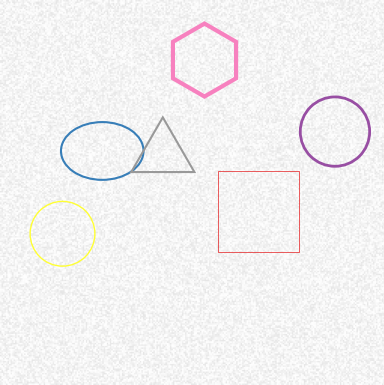[{"shape": "square", "thickness": 0.5, "radius": 0.53, "center": [0.671, 0.451]}, {"shape": "oval", "thickness": 1.5, "radius": 0.54, "center": [0.266, 0.608]}, {"shape": "circle", "thickness": 2, "radius": 0.45, "center": [0.87, 0.658]}, {"shape": "circle", "thickness": 1, "radius": 0.42, "center": [0.162, 0.393]}, {"shape": "hexagon", "thickness": 3, "radius": 0.47, "center": [0.531, 0.844]}, {"shape": "triangle", "thickness": 1.5, "radius": 0.47, "center": [0.423, 0.6]}]